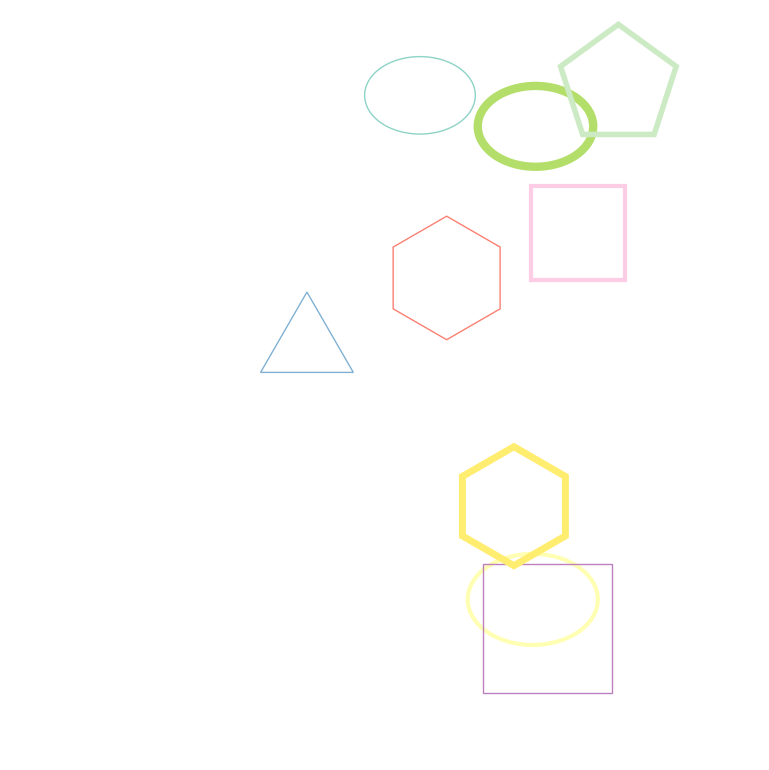[{"shape": "oval", "thickness": 0.5, "radius": 0.36, "center": [0.545, 0.876]}, {"shape": "oval", "thickness": 1.5, "radius": 0.42, "center": [0.692, 0.222]}, {"shape": "hexagon", "thickness": 0.5, "radius": 0.4, "center": [0.58, 0.639]}, {"shape": "triangle", "thickness": 0.5, "radius": 0.35, "center": [0.399, 0.551]}, {"shape": "oval", "thickness": 3, "radius": 0.37, "center": [0.695, 0.836]}, {"shape": "square", "thickness": 1.5, "radius": 0.3, "center": [0.751, 0.697]}, {"shape": "square", "thickness": 0.5, "radius": 0.42, "center": [0.711, 0.184]}, {"shape": "pentagon", "thickness": 2, "radius": 0.39, "center": [0.803, 0.889]}, {"shape": "hexagon", "thickness": 2.5, "radius": 0.39, "center": [0.667, 0.343]}]